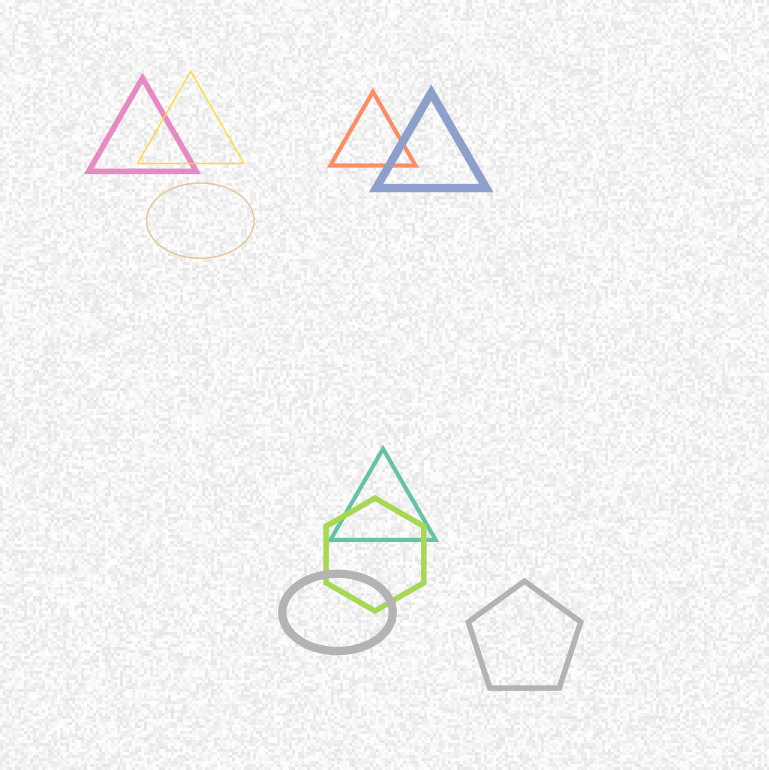[{"shape": "triangle", "thickness": 1.5, "radius": 0.39, "center": [0.497, 0.338]}, {"shape": "triangle", "thickness": 1.5, "radius": 0.32, "center": [0.484, 0.817]}, {"shape": "triangle", "thickness": 3, "radius": 0.41, "center": [0.56, 0.797]}, {"shape": "triangle", "thickness": 2, "radius": 0.4, "center": [0.185, 0.818]}, {"shape": "hexagon", "thickness": 2, "radius": 0.37, "center": [0.487, 0.28]}, {"shape": "triangle", "thickness": 0.5, "radius": 0.4, "center": [0.248, 0.828]}, {"shape": "oval", "thickness": 0.5, "radius": 0.35, "center": [0.26, 0.713]}, {"shape": "oval", "thickness": 3, "radius": 0.36, "center": [0.438, 0.205]}, {"shape": "pentagon", "thickness": 2, "radius": 0.38, "center": [0.681, 0.168]}]